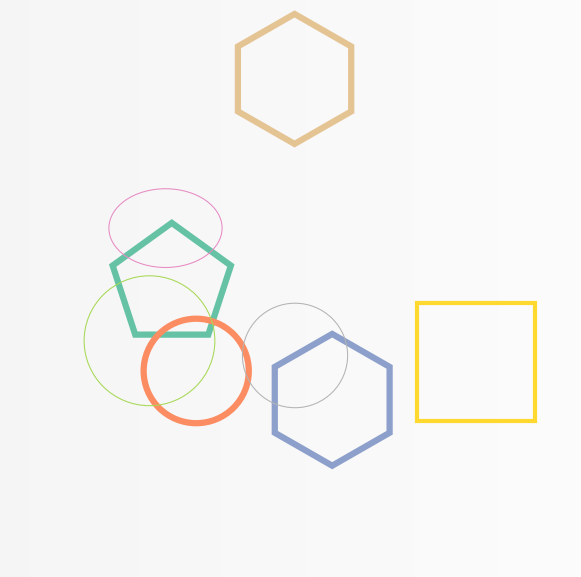[{"shape": "pentagon", "thickness": 3, "radius": 0.53, "center": [0.295, 0.506]}, {"shape": "circle", "thickness": 3, "radius": 0.45, "center": [0.338, 0.357]}, {"shape": "hexagon", "thickness": 3, "radius": 0.57, "center": [0.572, 0.307]}, {"shape": "oval", "thickness": 0.5, "radius": 0.49, "center": [0.285, 0.604]}, {"shape": "circle", "thickness": 0.5, "radius": 0.56, "center": [0.257, 0.409]}, {"shape": "square", "thickness": 2, "radius": 0.51, "center": [0.82, 0.372]}, {"shape": "hexagon", "thickness": 3, "radius": 0.56, "center": [0.507, 0.862]}, {"shape": "circle", "thickness": 0.5, "radius": 0.45, "center": [0.508, 0.384]}]